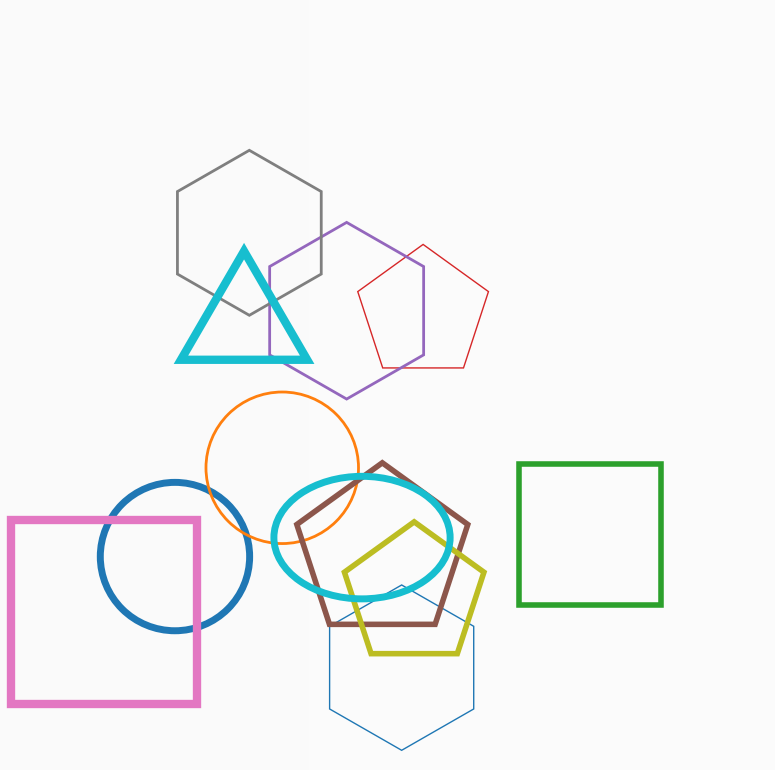[{"shape": "circle", "thickness": 2.5, "radius": 0.48, "center": [0.226, 0.277]}, {"shape": "hexagon", "thickness": 0.5, "radius": 0.54, "center": [0.518, 0.133]}, {"shape": "circle", "thickness": 1, "radius": 0.49, "center": [0.364, 0.392]}, {"shape": "square", "thickness": 2, "radius": 0.46, "center": [0.761, 0.306]}, {"shape": "pentagon", "thickness": 0.5, "radius": 0.44, "center": [0.546, 0.594]}, {"shape": "hexagon", "thickness": 1, "radius": 0.57, "center": [0.447, 0.596]}, {"shape": "pentagon", "thickness": 2, "radius": 0.58, "center": [0.493, 0.283]}, {"shape": "square", "thickness": 3, "radius": 0.6, "center": [0.134, 0.205]}, {"shape": "hexagon", "thickness": 1, "radius": 0.54, "center": [0.322, 0.698]}, {"shape": "pentagon", "thickness": 2, "radius": 0.47, "center": [0.534, 0.228]}, {"shape": "triangle", "thickness": 3, "radius": 0.47, "center": [0.315, 0.58]}, {"shape": "oval", "thickness": 2.5, "radius": 0.57, "center": [0.467, 0.302]}]